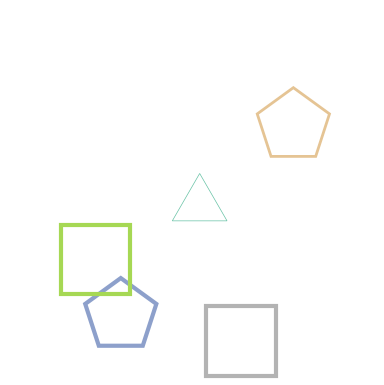[{"shape": "triangle", "thickness": 0.5, "radius": 0.41, "center": [0.519, 0.467]}, {"shape": "pentagon", "thickness": 3, "radius": 0.49, "center": [0.314, 0.181]}, {"shape": "square", "thickness": 3, "radius": 0.45, "center": [0.248, 0.327]}, {"shape": "pentagon", "thickness": 2, "radius": 0.49, "center": [0.762, 0.674]}, {"shape": "square", "thickness": 3, "radius": 0.46, "center": [0.626, 0.115]}]